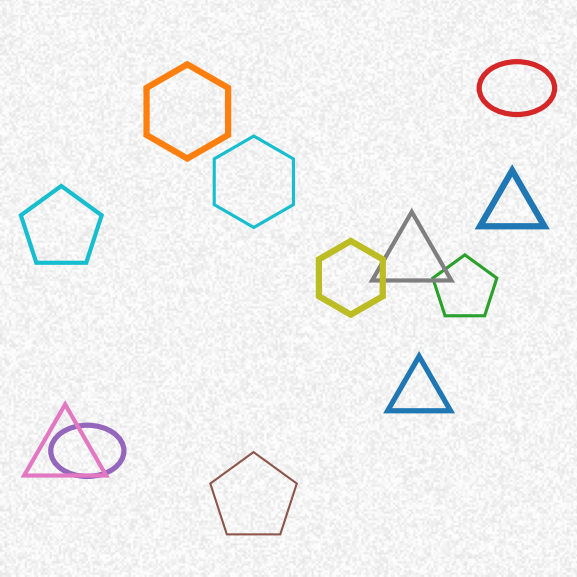[{"shape": "triangle", "thickness": 2.5, "radius": 0.31, "center": [0.726, 0.319]}, {"shape": "triangle", "thickness": 3, "radius": 0.32, "center": [0.887, 0.64]}, {"shape": "hexagon", "thickness": 3, "radius": 0.41, "center": [0.324, 0.806]}, {"shape": "pentagon", "thickness": 1.5, "radius": 0.29, "center": [0.805, 0.5]}, {"shape": "oval", "thickness": 2.5, "radius": 0.33, "center": [0.895, 0.847]}, {"shape": "oval", "thickness": 2.5, "radius": 0.32, "center": [0.151, 0.218]}, {"shape": "pentagon", "thickness": 1, "radius": 0.39, "center": [0.439, 0.138]}, {"shape": "triangle", "thickness": 2, "radius": 0.41, "center": [0.113, 0.217]}, {"shape": "triangle", "thickness": 2, "radius": 0.4, "center": [0.713, 0.553]}, {"shape": "hexagon", "thickness": 3, "radius": 0.32, "center": [0.607, 0.518]}, {"shape": "pentagon", "thickness": 2, "radius": 0.37, "center": [0.106, 0.604]}, {"shape": "hexagon", "thickness": 1.5, "radius": 0.4, "center": [0.44, 0.684]}]